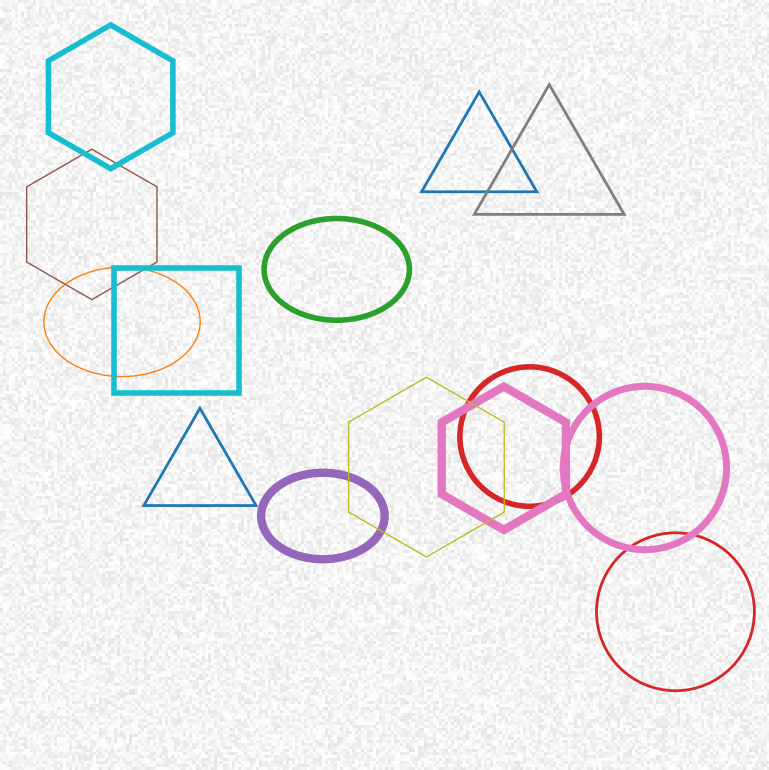[{"shape": "triangle", "thickness": 1, "radius": 0.43, "center": [0.622, 0.794]}, {"shape": "triangle", "thickness": 1, "radius": 0.42, "center": [0.26, 0.386]}, {"shape": "oval", "thickness": 0.5, "radius": 0.51, "center": [0.158, 0.582]}, {"shape": "oval", "thickness": 2, "radius": 0.47, "center": [0.437, 0.65]}, {"shape": "circle", "thickness": 1, "radius": 0.51, "center": [0.877, 0.205]}, {"shape": "circle", "thickness": 2, "radius": 0.45, "center": [0.688, 0.433]}, {"shape": "oval", "thickness": 3, "radius": 0.4, "center": [0.419, 0.33]}, {"shape": "hexagon", "thickness": 0.5, "radius": 0.49, "center": [0.119, 0.709]}, {"shape": "hexagon", "thickness": 3, "radius": 0.47, "center": [0.654, 0.405]}, {"shape": "circle", "thickness": 2.5, "radius": 0.53, "center": [0.838, 0.392]}, {"shape": "triangle", "thickness": 1, "radius": 0.56, "center": [0.713, 0.778]}, {"shape": "hexagon", "thickness": 0.5, "radius": 0.58, "center": [0.554, 0.393]}, {"shape": "square", "thickness": 2, "radius": 0.4, "center": [0.229, 0.571]}, {"shape": "hexagon", "thickness": 2, "radius": 0.47, "center": [0.144, 0.874]}]